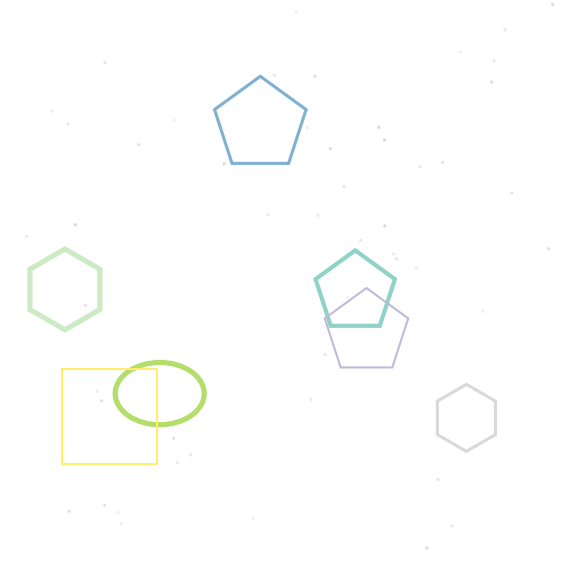[{"shape": "pentagon", "thickness": 2, "radius": 0.36, "center": [0.615, 0.493]}, {"shape": "pentagon", "thickness": 1, "radius": 0.38, "center": [0.635, 0.424]}, {"shape": "pentagon", "thickness": 1.5, "radius": 0.42, "center": [0.451, 0.784]}, {"shape": "oval", "thickness": 2.5, "radius": 0.39, "center": [0.277, 0.318]}, {"shape": "hexagon", "thickness": 1.5, "radius": 0.29, "center": [0.808, 0.276]}, {"shape": "hexagon", "thickness": 2.5, "radius": 0.35, "center": [0.112, 0.498]}, {"shape": "square", "thickness": 1, "radius": 0.41, "center": [0.19, 0.278]}]